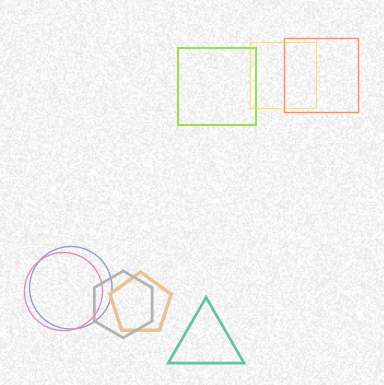[{"shape": "triangle", "thickness": 2, "radius": 0.57, "center": [0.535, 0.114]}, {"shape": "square", "thickness": 1, "radius": 0.48, "center": [0.833, 0.806]}, {"shape": "circle", "thickness": 1, "radius": 0.54, "center": [0.184, 0.253]}, {"shape": "circle", "thickness": 1, "radius": 0.51, "center": [0.165, 0.243]}, {"shape": "square", "thickness": 1.5, "radius": 0.5, "center": [0.564, 0.775]}, {"shape": "square", "thickness": 0.5, "radius": 0.43, "center": [0.735, 0.804]}, {"shape": "pentagon", "thickness": 2.5, "radius": 0.42, "center": [0.365, 0.21]}, {"shape": "hexagon", "thickness": 2, "radius": 0.43, "center": [0.32, 0.209]}]